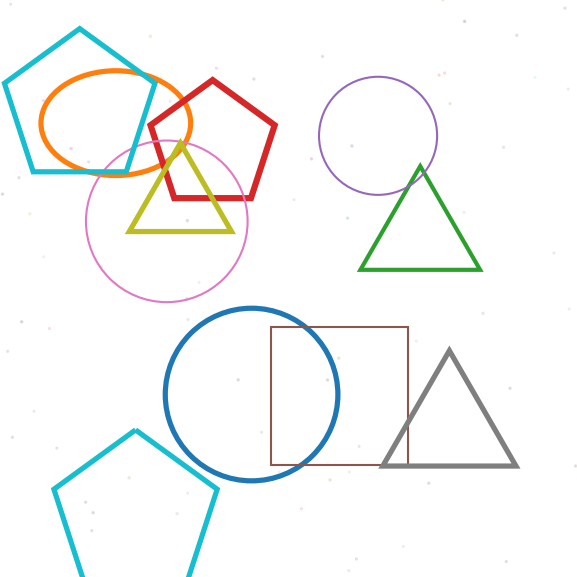[{"shape": "circle", "thickness": 2.5, "radius": 0.75, "center": [0.436, 0.316]}, {"shape": "oval", "thickness": 2.5, "radius": 0.65, "center": [0.201, 0.786]}, {"shape": "triangle", "thickness": 2, "radius": 0.6, "center": [0.728, 0.592]}, {"shape": "pentagon", "thickness": 3, "radius": 0.56, "center": [0.368, 0.747]}, {"shape": "circle", "thickness": 1, "radius": 0.51, "center": [0.655, 0.764]}, {"shape": "square", "thickness": 1, "radius": 0.59, "center": [0.588, 0.313]}, {"shape": "circle", "thickness": 1, "radius": 0.7, "center": [0.289, 0.616]}, {"shape": "triangle", "thickness": 2.5, "radius": 0.67, "center": [0.778, 0.259]}, {"shape": "triangle", "thickness": 2.5, "radius": 0.51, "center": [0.312, 0.649]}, {"shape": "pentagon", "thickness": 2.5, "radius": 0.69, "center": [0.138, 0.813]}, {"shape": "pentagon", "thickness": 2.5, "radius": 0.74, "center": [0.235, 0.106]}]